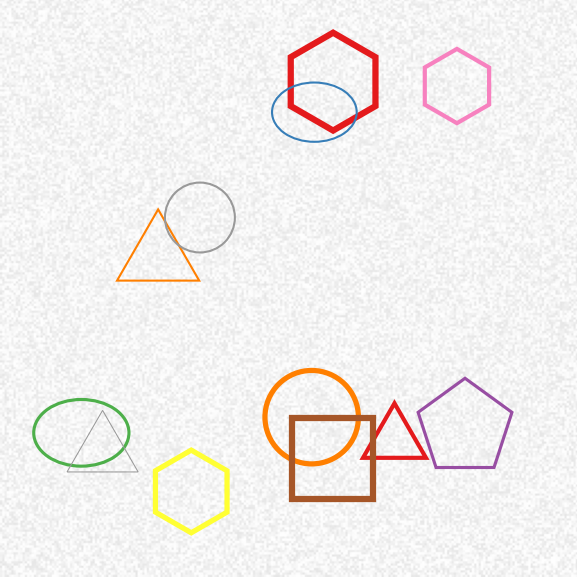[{"shape": "triangle", "thickness": 2, "radius": 0.31, "center": [0.683, 0.238]}, {"shape": "hexagon", "thickness": 3, "radius": 0.42, "center": [0.577, 0.858]}, {"shape": "oval", "thickness": 1, "radius": 0.37, "center": [0.544, 0.805]}, {"shape": "oval", "thickness": 1.5, "radius": 0.41, "center": [0.141, 0.25]}, {"shape": "pentagon", "thickness": 1.5, "radius": 0.43, "center": [0.805, 0.259]}, {"shape": "circle", "thickness": 2.5, "radius": 0.4, "center": [0.54, 0.277]}, {"shape": "triangle", "thickness": 1, "radius": 0.41, "center": [0.274, 0.554]}, {"shape": "hexagon", "thickness": 2.5, "radius": 0.36, "center": [0.331, 0.148]}, {"shape": "square", "thickness": 3, "radius": 0.35, "center": [0.576, 0.205]}, {"shape": "hexagon", "thickness": 2, "radius": 0.32, "center": [0.791, 0.85]}, {"shape": "circle", "thickness": 1, "radius": 0.3, "center": [0.346, 0.622]}, {"shape": "triangle", "thickness": 0.5, "radius": 0.36, "center": [0.178, 0.217]}]